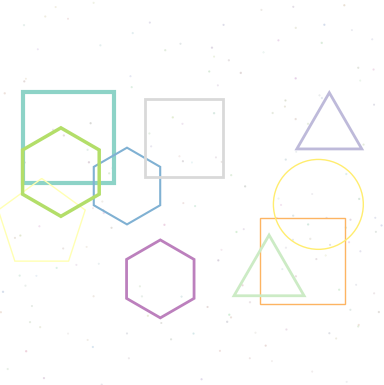[{"shape": "square", "thickness": 3, "radius": 0.59, "center": [0.179, 0.643]}, {"shape": "pentagon", "thickness": 1, "radius": 0.59, "center": [0.108, 0.418]}, {"shape": "triangle", "thickness": 2, "radius": 0.49, "center": [0.855, 0.662]}, {"shape": "hexagon", "thickness": 1.5, "radius": 0.5, "center": [0.33, 0.517]}, {"shape": "square", "thickness": 1, "radius": 0.56, "center": [0.785, 0.322]}, {"shape": "hexagon", "thickness": 2.5, "radius": 0.57, "center": [0.158, 0.553]}, {"shape": "square", "thickness": 2, "radius": 0.51, "center": [0.479, 0.642]}, {"shape": "hexagon", "thickness": 2, "radius": 0.51, "center": [0.416, 0.276]}, {"shape": "triangle", "thickness": 2, "radius": 0.53, "center": [0.699, 0.284]}, {"shape": "circle", "thickness": 1, "radius": 0.58, "center": [0.827, 0.469]}]